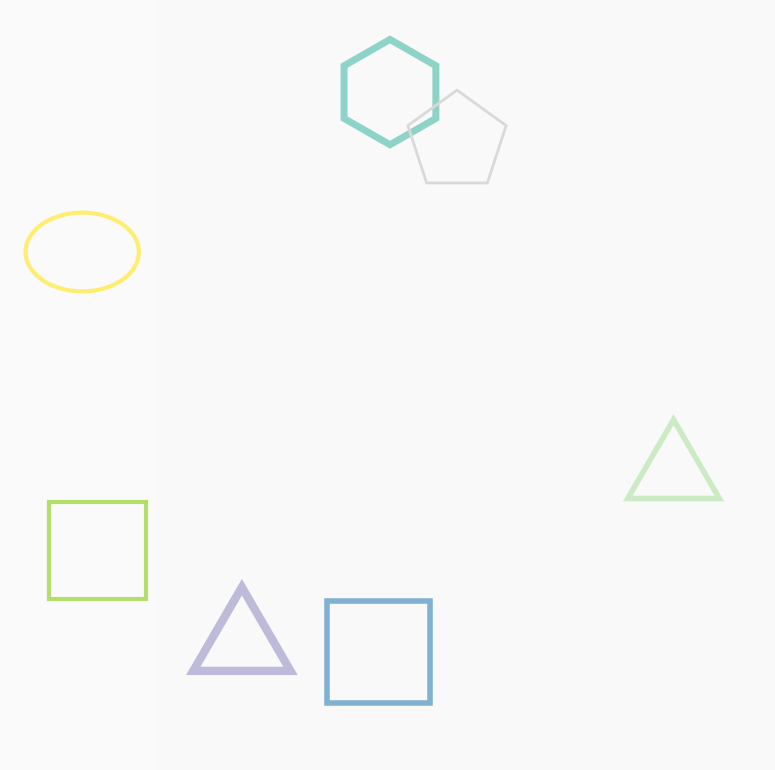[{"shape": "hexagon", "thickness": 2.5, "radius": 0.34, "center": [0.503, 0.88]}, {"shape": "triangle", "thickness": 3, "radius": 0.36, "center": [0.312, 0.165]}, {"shape": "square", "thickness": 2, "radius": 0.33, "center": [0.489, 0.153]}, {"shape": "square", "thickness": 1.5, "radius": 0.31, "center": [0.126, 0.285]}, {"shape": "pentagon", "thickness": 1, "radius": 0.33, "center": [0.59, 0.816]}, {"shape": "triangle", "thickness": 2, "radius": 0.34, "center": [0.869, 0.387]}, {"shape": "oval", "thickness": 1.5, "radius": 0.37, "center": [0.106, 0.673]}]